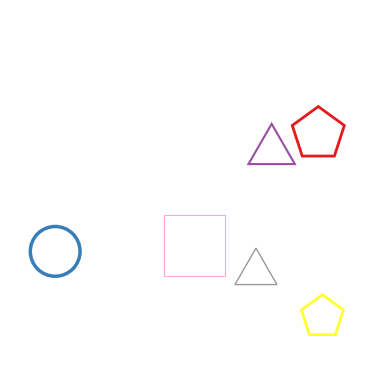[{"shape": "pentagon", "thickness": 2, "radius": 0.36, "center": [0.827, 0.652]}, {"shape": "circle", "thickness": 2.5, "radius": 0.32, "center": [0.143, 0.347]}, {"shape": "triangle", "thickness": 1.5, "radius": 0.35, "center": [0.706, 0.609]}, {"shape": "pentagon", "thickness": 2, "radius": 0.29, "center": [0.837, 0.177]}, {"shape": "square", "thickness": 0.5, "radius": 0.4, "center": [0.504, 0.363]}, {"shape": "triangle", "thickness": 1, "radius": 0.32, "center": [0.665, 0.292]}]